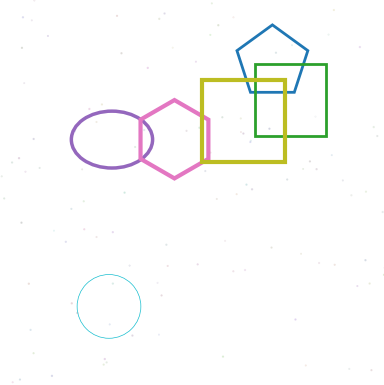[{"shape": "pentagon", "thickness": 2, "radius": 0.48, "center": [0.708, 0.839]}, {"shape": "square", "thickness": 2, "radius": 0.47, "center": [0.754, 0.74]}, {"shape": "oval", "thickness": 2.5, "radius": 0.53, "center": [0.291, 0.637]}, {"shape": "hexagon", "thickness": 3, "radius": 0.51, "center": [0.453, 0.638]}, {"shape": "square", "thickness": 3, "radius": 0.53, "center": [0.633, 0.685]}, {"shape": "circle", "thickness": 0.5, "radius": 0.41, "center": [0.283, 0.204]}]